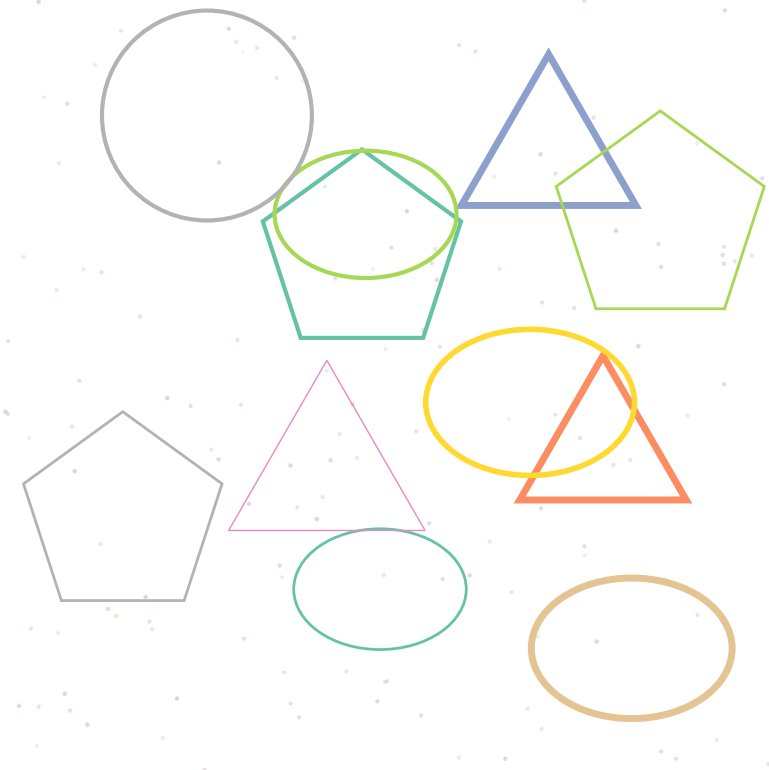[{"shape": "pentagon", "thickness": 1.5, "radius": 0.68, "center": [0.47, 0.671]}, {"shape": "oval", "thickness": 1, "radius": 0.56, "center": [0.493, 0.235]}, {"shape": "triangle", "thickness": 2.5, "radius": 0.62, "center": [0.783, 0.413]}, {"shape": "triangle", "thickness": 2.5, "radius": 0.65, "center": [0.713, 0.799]}, {"shape": "triangle", "thickness": 0.5, "radius": 0.74, "center": [0.424, 0.385]}, {"shape": "pentagon", "thickness": 1, "radius": 0.71, "center": [0.857, 0.714]}, {"shape": "oval", "thickness": 1.5, "radius": 0.59, "center": [0.475, 0.722]}, {"shape": "oval", "thickness": 2, "radius": 0.68, "center": [0.688, 0.477]}, {"shape": "oval", "thickness": 2.5, "radius": 0.65, "center": [0.82, 0.158]}, {"shape": "pentagon", "thickness": 1, "radius": 0.68, "center": [0.159, 0.33]}, {"shape": "circle", "thickness": 1.5, "radius": 0.68, "center": [0.269, 0.85]}]